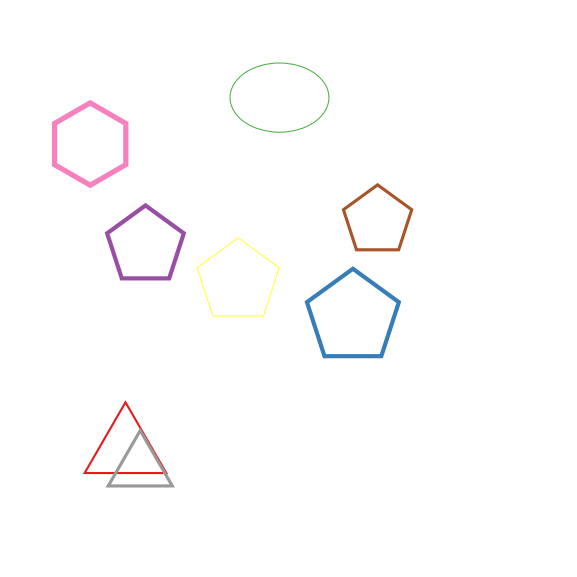[{"shape": "triangle", "thickness": 1, "radius": 0.41, "center": [0.217, 0.221]}, {"shape": "pentagon", "thickness": 2, "radius": 0.42, "center": [0.611, 0.45]}, {"shape": "oval", "thickness": 0.5, "radius": 0.43, "center": [0.484, 0.83]}, {"shape": "pentagon", "thickness": 2, "radius": 0.35, "center": [0.252, 0.574]}, {"shape": "pentagon", "thickness": 0.5, "radius": 0.37, "center": [0.412, 0.512]}, {"shape": "pentagon", "thickness": 1.5, "radius": 0.31, "center": [0.654, 0.617]}, {"shape": "hexagon", "thickness": 2.5, "radius": 0.36, "center": [0.156, 0.75]}, {"shape": "triangle", "thickness": 1.5, "radius": 0.32, "center": [0.243, 0.19]}]